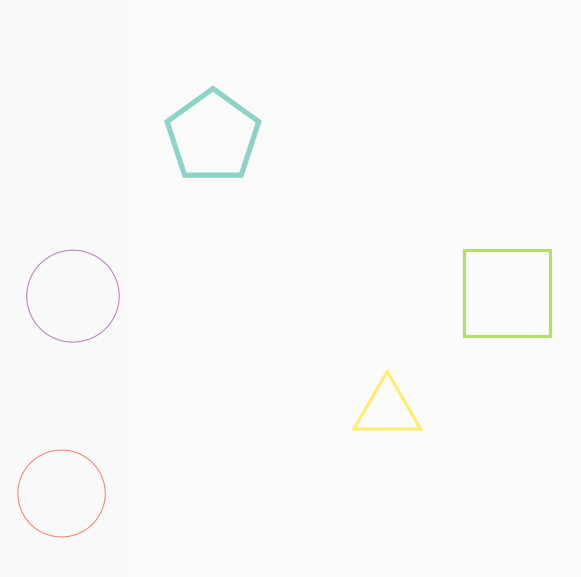[{"shape": "pentagon", "thickness": 2.5, "radius": 0.41, "center": [0.366, 0.763]}, {"shape": "circle", "thickness": 0.5, "radius": 0.38, "center": [0.106, 0.145]}, {"shape": "square", "thickness": 1.5, "radius": 0.37, "center": [0.872, 0.492]}, {"shape": "circle", "thickness": 0.5, "radius": 0.4, "center": [0.126, 0.486]}, {"shape": "triangle", "thickness": 1.5, "radius": 0.33, "center": [0.666, 0.289]}]